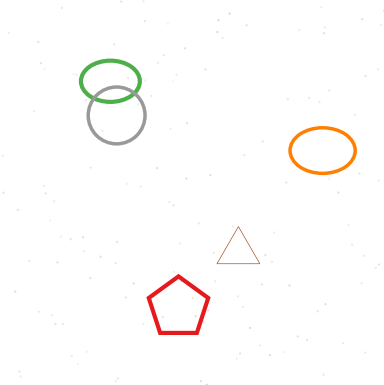[{"shape": "pentagon", "thickness": 3, "radius": 0.41, "center": [0.464, 0.201]}, {"shape": "oval", "thickness": 3, "radius": 0.38, "center": [0.287, 0.789]}, {"shape": "oval", "thickness": 2.5, "radius": 0.42, "center": [0.838, 0.609]}, {"shape": "triangle", "thickness": 0.5, "radius": 0.32, "center": [0.619, 0.347]}, {"shape": "circle", "thickness": 2.5, "radius": 0.37, "center": [0.303, 0.7]}]